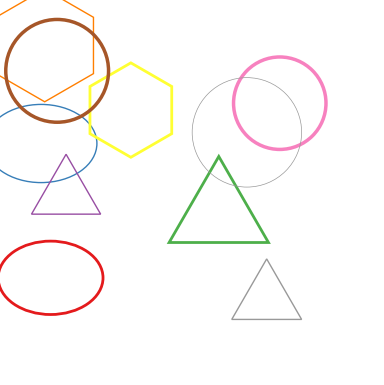[{"shape": "oval", "thickness": 2, "radius": 0.68, "center": [0.131, 0.278]}, {"shape": "oval", "thickness": 1, "radius": 0.73, "center": [0.107, 0.627]}, {"shape": "triangle", "thickness": 2, "radius": 0.74, "center": [0.568, 0.445]}, {"shape": "triangle", "thickness": 1, "radius": 0.52, "center": [0.172, 0.496]}, {"shape": "hexagon", "thickness": 1, "radius": 0.73, "center": [0.116, 0.882]}, {"shape": "hexagon", "thickness": 2, "radius": 0.61, "center": [0.34, 0.714]}, {"shape": "circle", "thickness": 2.5, "radius": 0.67, "center": [0.148, 0.816]}, {"shape": "circle", "thickness": 2.5, "radius": 0.6, "center": [0.727, 0.732]}, {"shape": "triangle", "thickness": 1, "radius": 0.52, "center": [0.693, 0.223]}, {"shape": "circle", "thickness": 0.5, "radius": 0.71, "center": [0.641, 0.656]}]